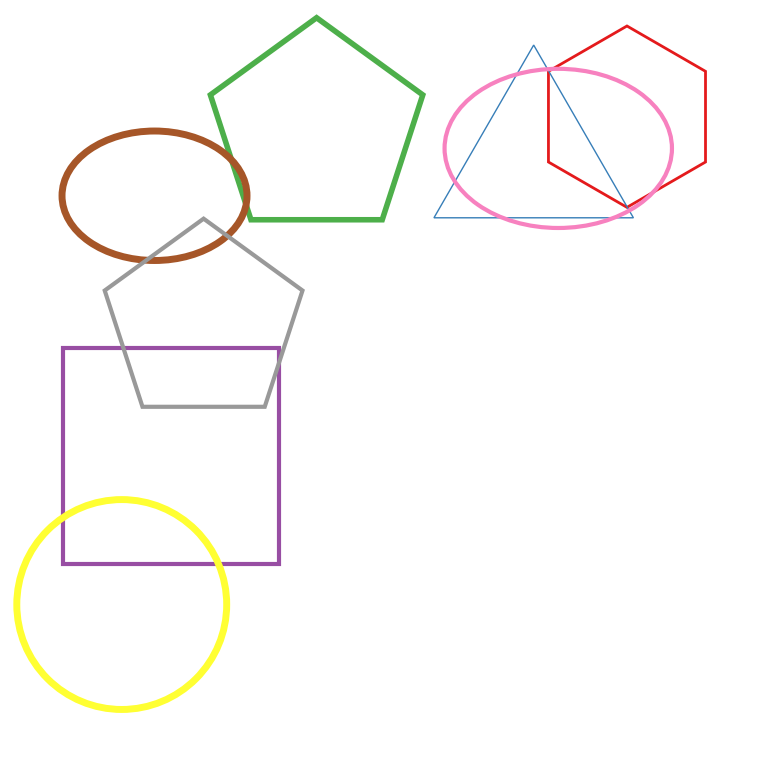[{"shape": "hexagon", "thickness": 1, "radius": 0.59, "center": [0.814, 0.848]}, {"shape": "triangle", "thickness": 0.5, "radius": 0.75, "center": [0.693, 0.792]}, {"shape": "pentagon", "thickness": 2, "radius": 0.73, "center": [0.411, 0.832]}, {"shape": "square", "thickness": 1.5, "radius": 0.7, "center": [0.222, 0.408]}, {"shape": "circle", "thickness": 2.5, "radius": 0.68, "center": [0.158, 0.215]}, {"shape": "oval", "thickness": 2.5, "radius": 0.6, "center": [0.201, 0.746]}, {"shape": "oval", "thickness": 1.5, "radius": 0.74, "center": [0.725, 0.807]}, {"shape": "pentagon", "thickness": 1.5, "radius": 0.68, "center": [0.264, 0.581]}]